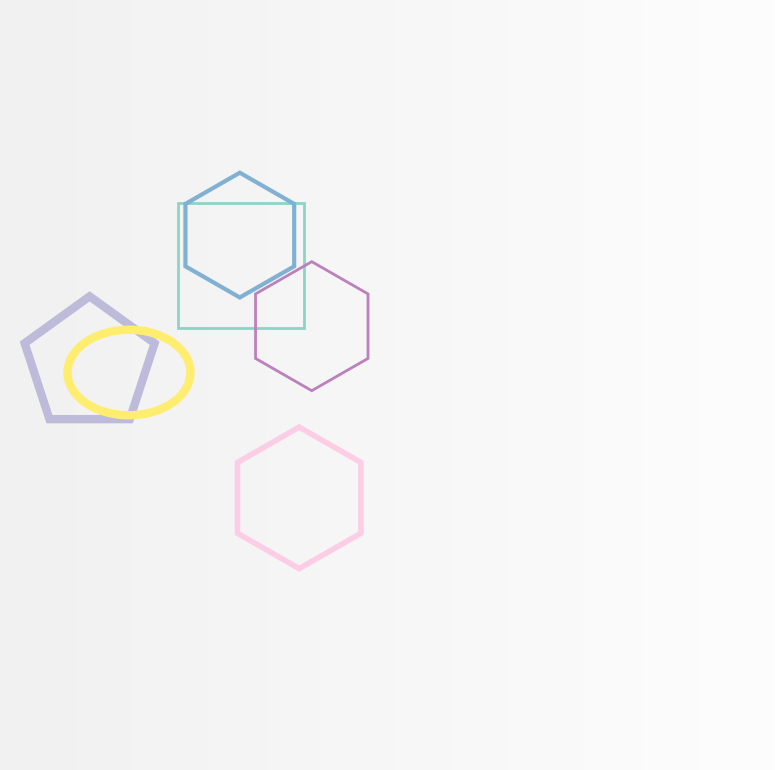[{"shape": "square", "thickness": 1, "radius": 0.4, "center": [0.311, 0.655]}, {"shape": "pentagon", "thickness": 3, "radius": 0.44, "center": [0.116, 0.527]}, {"shape": "hexagon", "thickness": 1.5, "radius": 0.41, "center": [0.309, 0.695]}, {"shape": "hexagon", "thickness": 2, "radius": 0.46, "center": [0.386, 0.353]}, {"shape": "hexagon", "thickness": 1, "radius": 0.42, "center": [0.402, 0.576]}, {"shape": "oval", "thickness": 3, "radius": 0.4, "center": [0.166, 0.516]}]